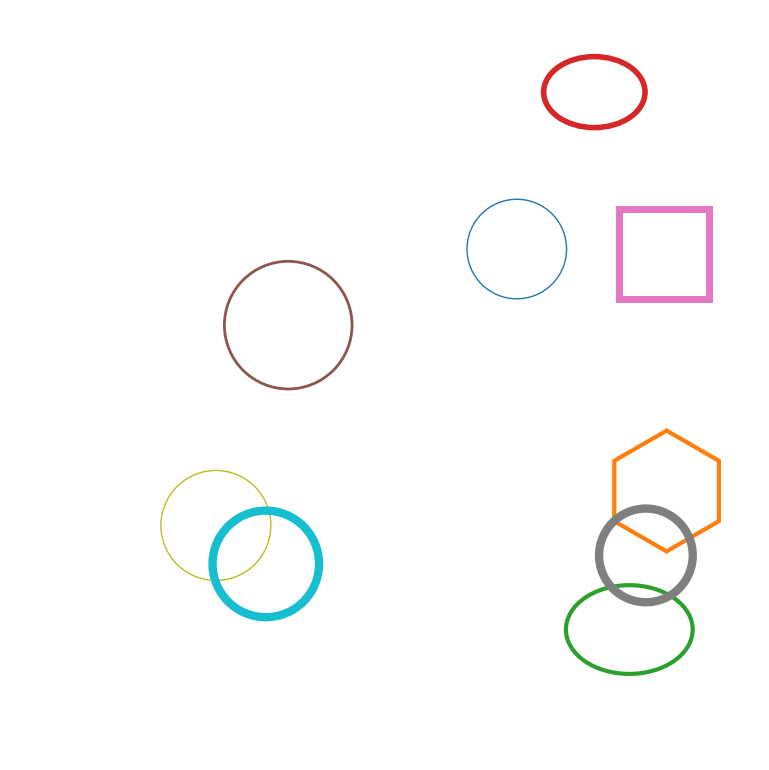[{"shape": "circle", "thickness": 0.5, "radius": 0.32, "center": [0.671, 0.677]}, {"shape": "hexagon", "thickness": 1.5, "radius": 0.39, "center": [0.866, 0.362]}, {"shape": "oval", "thickness": 1.5, "radius": 0.41, "center": [0.817, 0.182]}, {"shape": "oval", "thickness": 2, "radius": 0.33, "center": [0.772, 0.88]}, {"shape": "circle", "thickness": 1, "radius": 0.41, "center": [0.374, 0.578]}, {"shape": "square", "thickness": 2.5, "radius": 0.29, "center": [0.863, 0.67]}, {"shape": "circle", "thickness": 3, "radius": 0.3, "center": [0.839, 0.279]}, {"shape": "circle", "thickness": 0.5, "radius": 0.36, "center": [0.28, 0.318]}, {"shape": "circle", "thickness": 3, "radius": 0.35, "center": [0.345, 0.268]}]